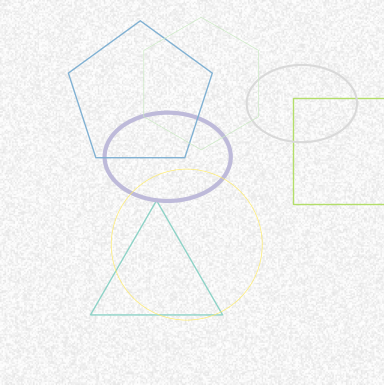[{"shape": "triangle", "thickness": 1, "radius": 0.99, "center": [0.407, 0.281]}, {"shape": "oval", "thickness": 3, "radius": 0.82, "center": [0.436, 0.593]}, {"shape": "pentagon", "thickness": 1, "radius": 0.98, "center": [0.364, 0.749]}, {"shape": "square", "thickness": 1, "radius": 0.69, "center": [0.899, 0.608]}, {"shape": "oval", "thickness": 1.5, "radius": 0.72, "center": [0.784, 0.731]}, {"shape": "hexagon", "thickness": 0.5, "radius": 0.86, "center": [0.523, 0.783]}, {"shape": "circle", "thickness": 0.5, "radius": 0.98, "center": [0.485, 0.365]}]